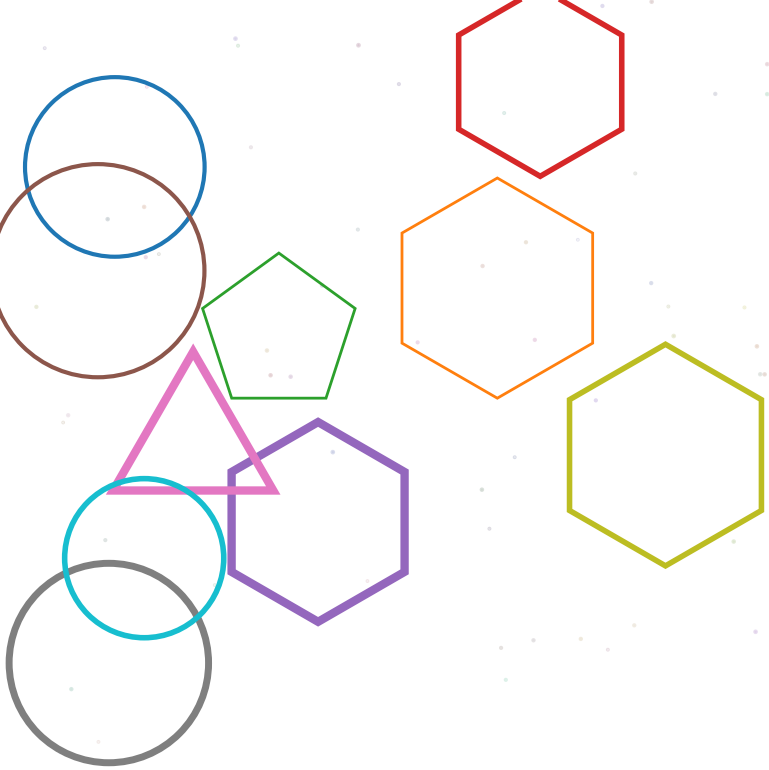[{"shape": "circle", "thickness": 1.5, "radius": 0.58, "center": [0.149, 0.783]}, {"shape": "hexagon", "thickness": 1, "radius": 0.71, "center": [0.646, 0.626]}, {"shape": "pentagon", "thickness": 1, "radius": 0.52, "center": [0.362, 0.567]}, {"shape": "hexagon", "thickness": 2, "radius": 0.61, "center": [0.702, 0.893]}, {"shape": "hexagon", "thickness": 3, "radius": 0.65, "center": [0.413, 0.322]}, {"shape": "circle", "thickness": 1.5, "radius": 0.69, "center": [0.127, 0.648]}, {"shape": "triangle", "thickness": 3, "radius": 0.6, "center": [0.251, 0.423]}, {"shape": "circle", "thickness": 2.5, "radius": 0.65, "center": [0.141, 0.139]}, {"shape": "hexagon", "thickness": 2, "radius": 0.72, "center": [0.864, 0.409]}, {"shape": "circle", "thickness": 2, "radius": 0.52, "center": [0.187, 0.275]}]